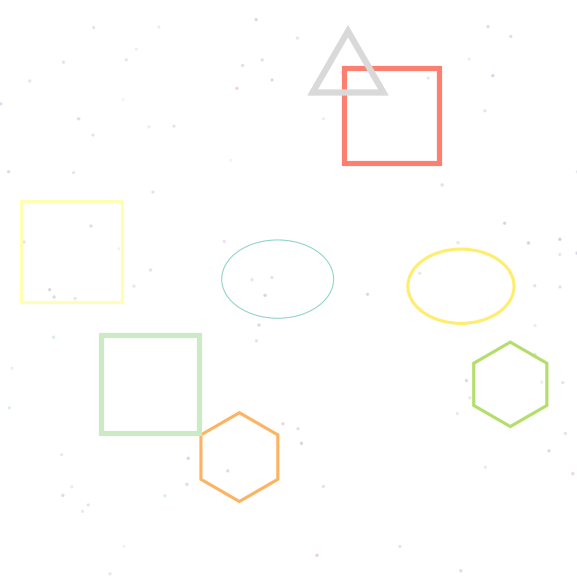[{"shape": "oval", "thickness": 0.5, "radius": 0.48, "center": [0.481, 0.516]}, {"shape": "square", "thickness": 1.5, "radius": 0.44, "center": [0.124, 0.563]}, {"shape": "square", "thickness": 2.5, "radius": 0.41, "center": [0.678, 0.798]}, {"shape": "hexagon", "thickness": 1.5, "radius": 0.38, "center": [0.415, 0.208]}, {"shape": "hexagon", "thickness": 1.5, "radius": 0.37, "center": [0.884, 0.334]}, {"shape": "triangle", "thickness": 3, "radius": 0.35, "center": [0.603, 0.874]}, {"shape": "square", "thickness": 2.5, "radius": 0.42, "center": [0.259, 0.335]}, {"shape": "oval", "thickness": 1.5, "radius": 0.46, "center": [0.798, 0.503]}]